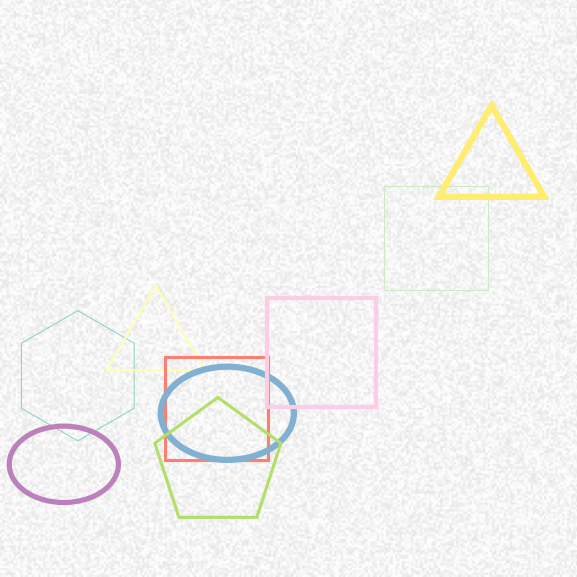[{"shape": "hexagon", "thickness": 0.5, "radius": 0.56, "center": [0.135, 0.348]}, {"shape": "triangle", "thickness": 1, "radius": 0.49, "center": [0.27, 0.407]}, {"shape": "square", "thickness": 1.5, "radius": 0.45, "center": [0.375, 0.292]}, {"shape": "oval", "thickness": 3, "radius": 0.58, "center": [0.394, 0.283]}, {"shape": "pentagon", "thickness": 1.5, "radius": 0.57, "center": [0.377, 0.196]}, {"shape": "square", "thickness": 2, "radius": 0.47, "center": [0.557, 0.389]}, {"shape": "oval", "thickness": 2.5, "radius": 0.47, "center": [0.11, 0.195]}, {"shape": "square", "thickness": 0.5, "radius": 0.45, "center": [0.755, 0.587]}, {"shape": "triangle", "thickness": 3, "radius": 0.53, "center": [0.851, 0.711]}]